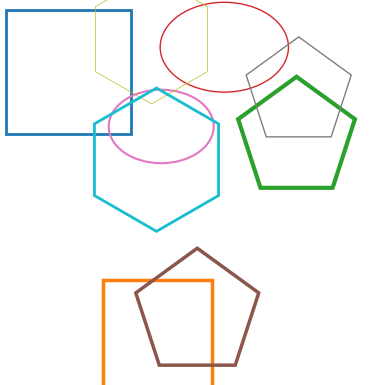[{"shape": "square", "thickness": 2, "radius": 0.81, "center": [0.179, 0.813]}, {"shape": "square", "thickness": 2.5, "radius": 0.7, "center": [0.409, 0.131]}, {"shape": "pentagon", "thickness": 3, "radius": 0.8, "center": [0.77, 0.641]}, {"shape": "oval", "thickness": 1, "radius": 0.83, "center": [0.583, 0.877]}, {"shape": "pentagon", "thickness": 2.5, "radius": 0.84, "center": [0.512, 0.187]}, {"shape": "oval", "thickness": 1.5, "radius": 0.68, "center": [0.419, 0.672]}, {"shape": "pentagon", "thickness": 1, "radius": 0.72, "center": [0.776, 0.761]}, {"shape": "hexagon", "thickness": 0.5, "radius": 0.84, "center": [0.393, 0.898]}, {"shape": "hexagon", "thickness": 2, "radius": 0.93, "center": [0.406, 0.585]}]